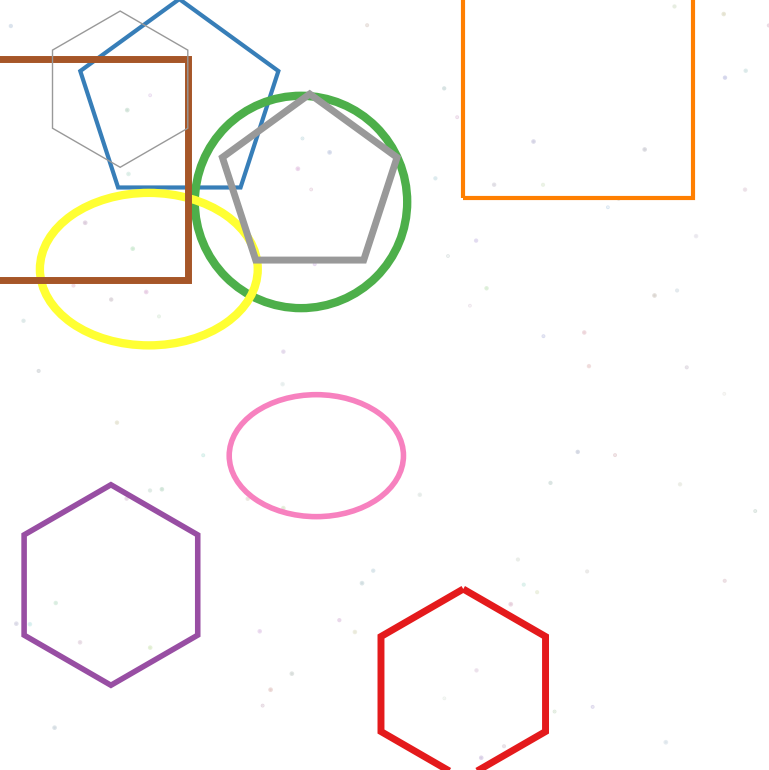[{"shape": "hexagon", "thickness": 2.5, "radius": 0.62, "center": [0.602, 0.112]}, {"shape": "pentagon", "thickness": 1.5, "radius": 0.68, "center": [0.233, 0.866]}, {"shape": "circle", "thickness": 3, "radius": 0.69, "center": [0.391, 0.738]}, {"shape": "hexagon", "thickness": 2, "radius": 0.65, "center": [0.144, 0.24]}, {"shape": "square", "thickness": 1.5, "radius": 0.75, "center": [0.751, 0.893]}, {"shape": "oval", "thickness": 3, "radius": 0.71, "center": [0.193, 0.65]}, {"shape": "square", "thickness": 2.5, "radius": 0.72, "center": [0.101, 0.78]}, {"shape": "oval", "thickness": 2, "radius": 0.57, "center": [0.411, 0.408]}, {"shape": "hexagon", "thickness": 0.5, "radius": 0.51, "center": [0.156, 0.884]}, {"shape": "pentagon", "thickness": 2.5, "radius": 0.6, "center": [0.402, 0.759]}]